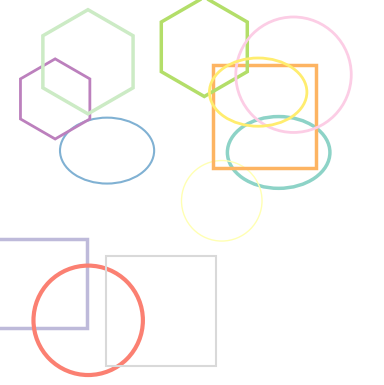[{"shape": "oval", "thickness": 2.5, "radius": 0.67, "center": [0.724, 0.604]}, {"shape": "circle", "thickness": 1, "radius": 0.52, "center": [0.576, 0.478]}, {"shape": "square", "thickness": 2.5, "radius": 0.58, "center": [0.109, 0.264]}, {"shape": "circle", "thickness": 3, "radius": 0.71, "center": [0.229, 0.168]}, {"shape": "oval", "thickness": 1.5, "radius": 0.61, "center": [0.278, 0.609]}, {"shape": "square", "thickness": 2.5, "radius": 0.67, "center": [0.687, 0.698]}, {"shape": "hexagon", "thickness": 2.5, "radius": 0.64, "center": [0.531, 0.878]}, {"shape": "circle", "thickness": 2, "radius": 0.75, "center": [0.762, 0.806]}, {"shape": "square", "thickness": 1.5, "radius": 0.72, "center": [0.418, 0.192]}, {"shape": "hexagon", "thickness": 2, "radius": 0.52, "center": [0.143, 0.743]}, {"shape": "hexagon", "thickness": 2.5, "radius": 0.68, "center": [0.229, 0.84]}, {"shape": "oval", "thickness": 2, "radius": 0.63, "center": [0.671, 0.761]}]